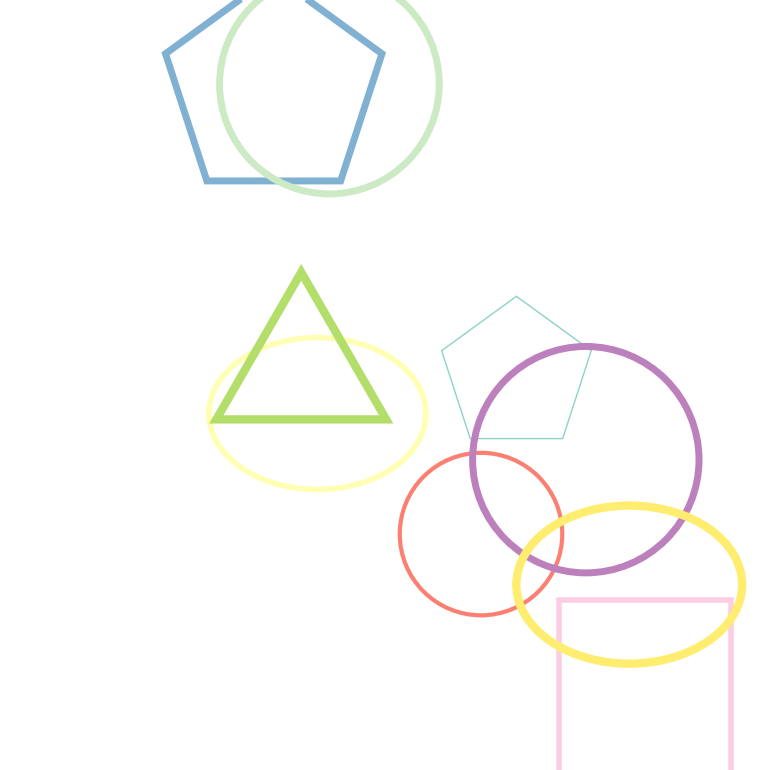[{"shape": "pentagon", "thickness": 0.5, "radius": 0.51, "center": [0.671, 0.513]}, {"shape": "oval", "thickness": 2, "radius": 0.7, "center": [0.412, 0.463]}, {"shape": "circle", "thickness": 1.5, "radius": 0.53, "center": [0.625, 0.306]}, {"shape": "pentagon", "thickness": 2.5, "radius": 0.74, "center": [0.356, 0.885]}, {"shape": "triangle", "thickness": 3, "radius": 0.64, "center": [0.391, 0.519]}, {"shape": "square", "thickness": 2, "radius": 0.56, "center": [0.838, 0.109]}, {"shape": "circle", "thickness": 2.5, "radius": 0.74, "center": [0.761, 0.403]}, {"shape": "circle", "thickness": 2.5, "radius": 0.71, "center": [0.428, 0.891]}, {"shape": "oval", "thickness": 3, "radius": 0.73, "center": [0.817, 0.241]}]